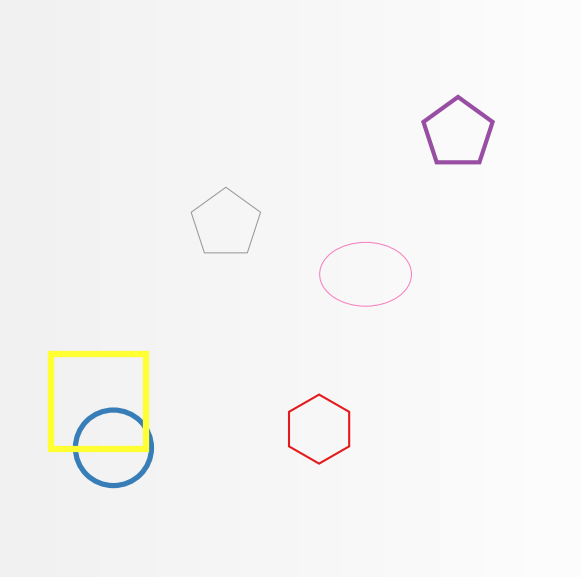[{"shape": "hexagon", "thickness": 1, "radius": 0.3, "center": [0.549, 0.256]}, {"shape": "circle", "thickness": 2.5, "radius": 0.33, "center": [0.195, 0.224]}, {"shape": "pentagon", "thickness": 2, "radius": 0.31, "center": [0.788, 0.769]}, {"shape": "square", "thickness": 3, "radius": 0.41, "center": [0.169, 0.304]}, {"shape": "oval", "thickness": 0.5, "radius": 0.39, "center": [0.629, 0.524]}, {"shape": "pentagon", "thickness": 0.5, "radius": 0.31, "center": [0.389, 0.612]}]